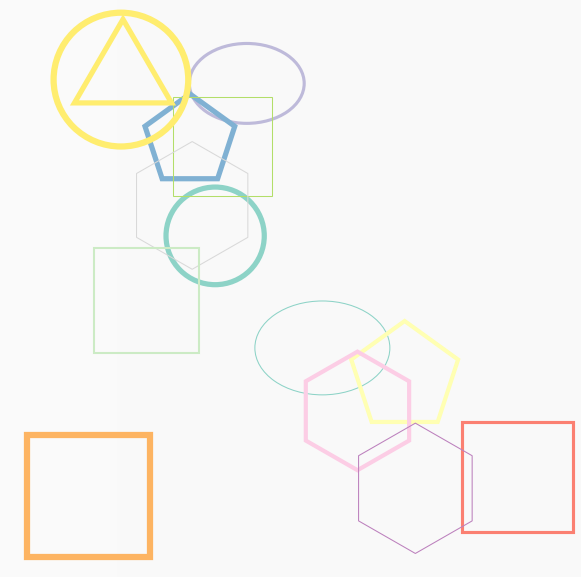[{"shape": "circle", "thickness": 2.5, "radius": 0.42, "center": [0.37, 0.591]}, {"shape": "oval", "thickness": 0.5, "radius": 0.58, "center": [0.555, 0.397]}, {"shape": "pentagon", "thickness": 2, "radius": 0.48, "center": [0.696, 0.347]}, {"shape": "oval", "thickness": 1.5, "radius": 0.49, "center": [0.425, 0.855]}, {"shape": "square", "thickness": 1.5, "radius": 0.48, "center": [0.891, 0.173]}, {"shape": "pentagon", "thickness": 2.5, "radius": 0.41, "center": [0.327, 0.755]}, {"shape": "square", "thickness": 3, "radius": 0.53, "center": [0.152, 0.141]}, {"shape": "square", "thickness": 0.5, "radius": 0.43, "center": [0.382, 0.746]}, {"shape": "hexagon", "thickness": 2, "radius": 0.51, "center": [0.615, 0.288]}, {"shape": "hexagon", "thickness": 0.5, "radius": 0.55, "center": [0.331, 0.643]}, {"shape": "hexagon", "thickness": 0.5, "radius": 0.56, "center": [0.715, 0.154]}, {"shape": "square", "thickness": 1, "radius": 0.45, "center": [0.252, 0.479]}, {"shape": "triangle", "thickness": 2.5, "radius": 0.48, "center": [0.212, 0.869]}, {"shape": "circle", "thickness": 3, "radius": 0.58, "center": [0.208, 0.861]}]